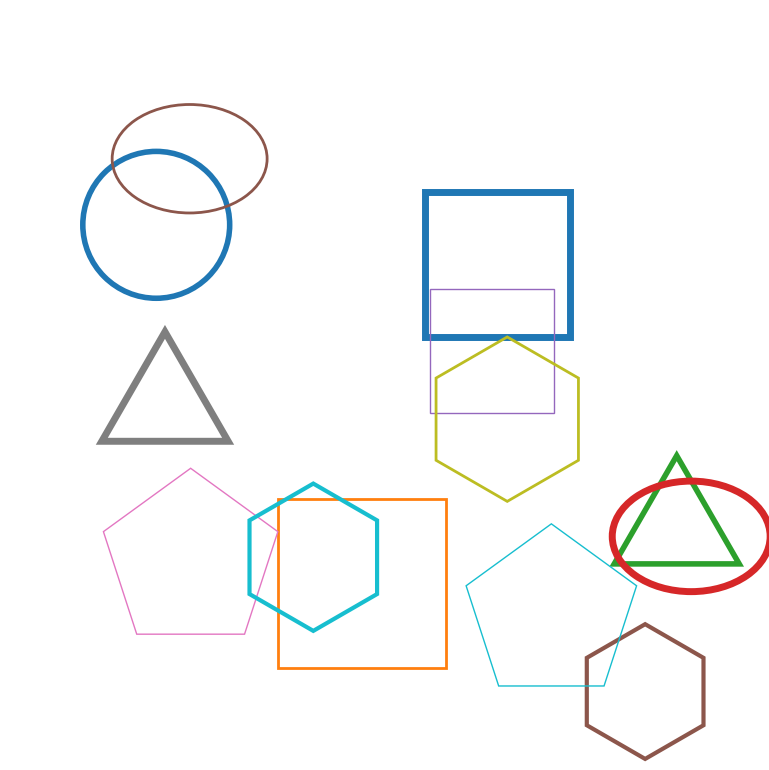[{"shape": "circle", "thickness": 2, "radius": 0.48, "center": [0.203, 0.708]}, {"shape": "square", "thickness": 2.5, "radius": 0.47, "center": [0.646, 0.656]}, {"shape": "square", "thickness": 1, "radius": 0.55, "center": [0.47, 0.242]}, {"shape": "triangle", "thickness": 2, "radius": 0.47, "center": [0.879, 0.315]}, {"shape": "oval", "thickness": 2.5, "radius": 0.51, "center": [0.898, 0.303]}, {"shape": "square", "thickness": 0.5, "radius": 0.4, "center": [0.639, 0.544]}, {"shape": "oval", "thickness": 1, "radius": 0.5, "center": [0.246, 0.794]}, {"shape": "hexagon", "thickness": 1.5, "radius": 0.44, "center": [0.838, 0.102]}, {"shape": "pentagon", "thickness": 0.5, "radius": 0.6, "center": [0.248, 0.273]}, {"shape": "triangle", "thickness": 2.5, "radius": 0.47, "center": [0.214, 0.474]}, {"shape": "hexagon", "thickness": 1, "radius": 0.53, "center": [0.659, 0.456]}, {"shape": "hexagon", "thickness": 1.5, "radius": 0.48, "center": [0.407, 0.276]}, {"shape": "pentagon", "thickness": 0.5, "radius": 0.58, "center": [0.716, 0.203]}]